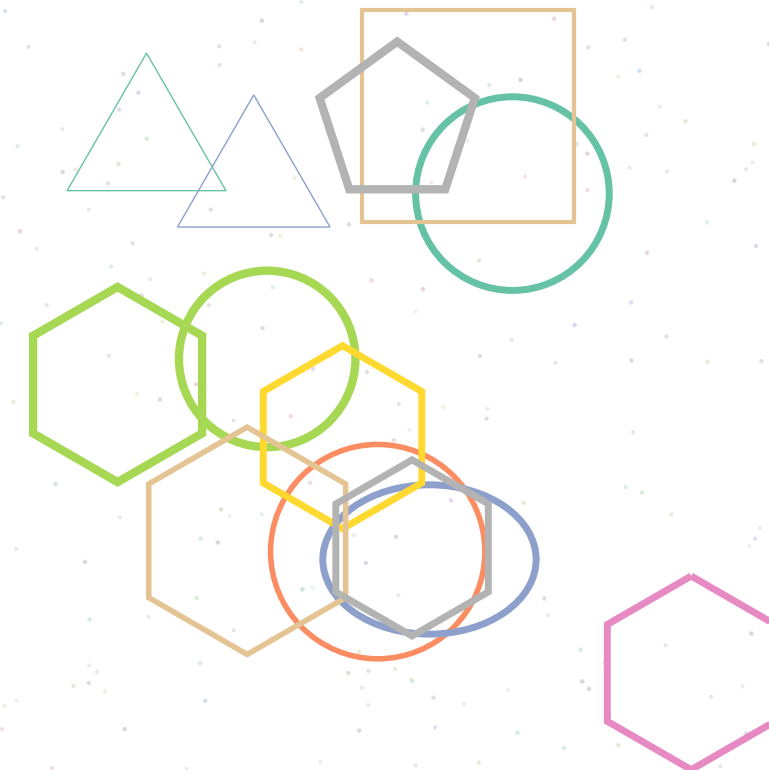[{"shape": "triangle", "thickness": 0.5, "radius": 0.6, "center": [0.19, 0.812]}, {"shape": "circle", "thickness": 2.5, "radius": 0.63, "center": [0.665, 0.749]}, {"shape": "circle", "thickness": 2, "radius": 0.7, "center": [0.491, 0.284]}, {"shape": "triangle", "thickness": 0.5, "radius": 0.57, "center": [0.33, 0.762]}, {"shape": "oval", "thickness": 2.5, "radius": 0.69, "center": [0.558, 0.273]}, {"shape": "hexagon", "thickness": 2.5, "radius": 0.63, "center": [0.898, 0.126]}, {"shape": "hexagon", "thickness": 3, "radius": 0.63, "center": [0.153, 0.501]}, {"shape": "circle", "thickness": 3, "radius": 0.57, "center": [0.347, 0.534]}, {"shape": "hexagon", "thickness": 2.5, "radius": 0.59, "center": [0.445, 0.432]}, {"shape": "square", "thickness": 1.5, "radius": 0.69, "center": [0.608, 0.849]}, {"shape": "hexagon", "thickness": 2, "radius": 0.74, "center": [0.321, 0.298]}, {"shape": "hexagon", "thickness": 2.5, "radius": 0.57, "center": [0.535, 0.288]}, {"shape": "pentagon", "thickness": 3, "radius": 0.53, "center": [0.516, 0.84]}]